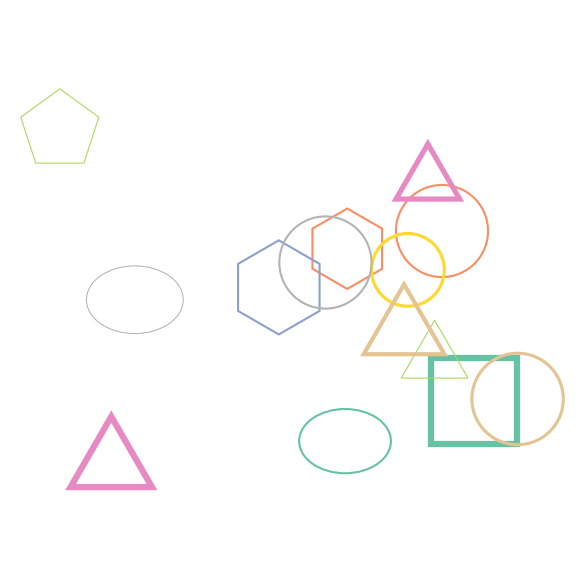[{"shape": "oval", "thickness": 1, "radius": 0.4, "center": [0.597, 0.235]}, {"shape": "square", "thickness": 3, "radius": 0.37, "center": [0.821, 0.306]}, {"shape": "hexagon", "thickness": 1, "radius": 0.35, "center": [0.601, 0.568]}, {"shape": "circle", "thickness": 1, "radius": 0.4, "center": [0.765, 0.599]}, {"shape": "hexagon", "thickness": 1, "radius": 0.41, "center": [0.483, 0.501]}, {"shape": "triangle", "thickness": 3, "radius": 0.41, "center": [0.193, 0.196]}, {"shape": "triangle", "thickness": 2.5, "radius": 0.32, "center": [0.741, 0.686]}, {"shape": "pentagon", "thickness": 0.5, "radius": 0.36, "center": [0.104, 0.774]}, {"shape": "triangle", "thickness": 0.5, "radius": 0.33, "center": [0.753, 0.378]}, {"shape": "circle", "thickness": 1.5, "radius": 0.32, "center": [0.706, 0.532]}, {"shape": "triangle", "thickness": 2, "radius": 0.4, "center": [0.7, 0.426]}, {"shape": "circle", "thickness": 1.5, "radius": 0.4, "center": [0.896, 0.308]}, {"shape": "circle", "thickness": 1, "radius": 0.4, "center": [0.563, 0.545]}, {"shape": "oval", "thickness": 0.5, "radius": 0.42, "center": [0.233, 0.48]}]